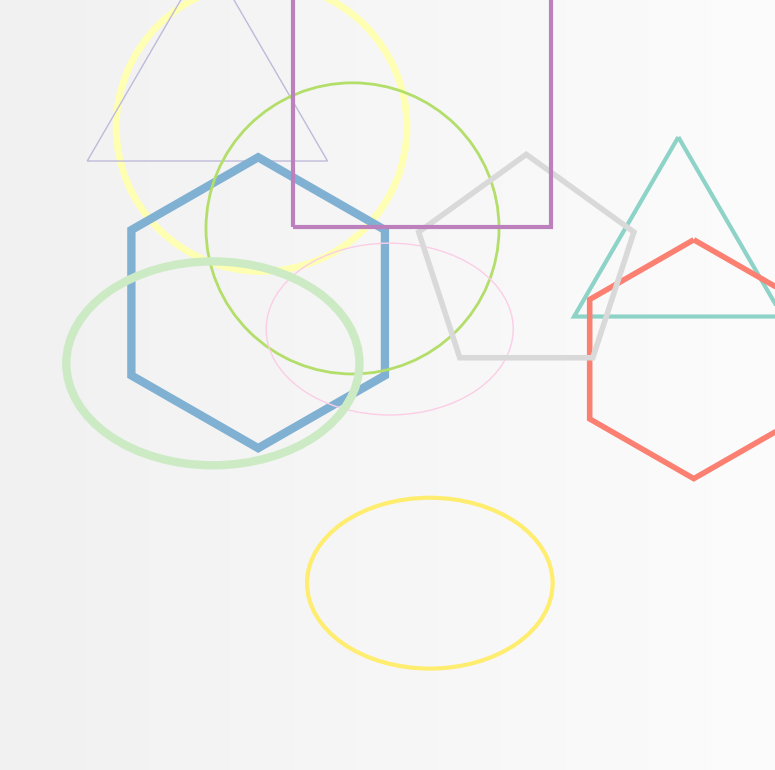[{"shape": "triangle", "thickness": 1.5, "radius": 0.78, "center": [0.875, 0.667]}, {"shape": "circle", "thickness": 2.5, "radius": 0.94, "center": [0.337, 0.835]}, {"shape": "triangle", "thickness": 0.5, "radius": 0.9, "center": [0.268, 0.88]}, {"shape": "hexagon", "thickness": 2, "radius": 0.78, "center": [0.895, 0.534]}, {"shape": "hexagon", "thickness": 3, "radius": 0.94, "center": [0.333, 0.607]}, {"shape": "circle", "thickness": 1, "radius": 0.95, "center": [0.455, 0.703]}, {"shape": "oval", "thickness": 0.5, "radius": 0.8, "center": [0.503, 0.573]}, {"shape": "pentagon", "thickness": 2, "radius": 0.73, "center": [0.679, 0.654]}, {"shape": "square", "thickness": 1.5, "radius": 0.83, "center": [0.544, 0.872]}, {"shape": "oval", "thickness": 3, "radius": 0.95, "center": [0.275, 0.528]}, {"shape": "oval", "thickness": 1.5, "radius": 0.79, "center": [0.555, 0.243]}]